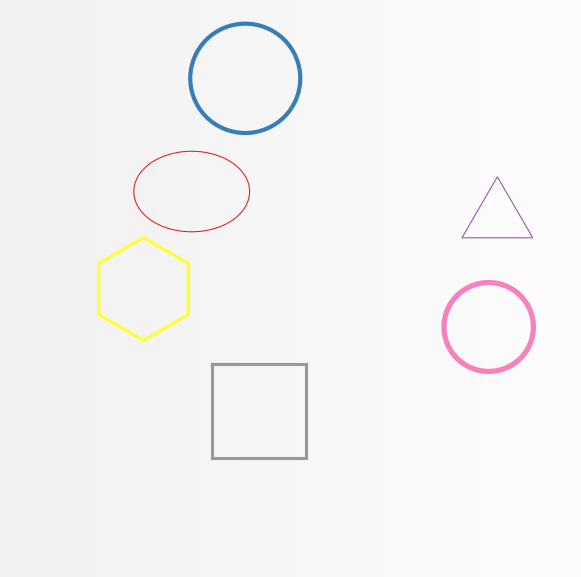[{"shape": "oval", "thickness": 0.5, "radius": 0.5, "center": [0.33, 0.667]}, {"shape": "circle", "thickness": 2, "radius": 0.47, "center": [0.422, 0.863]}, {"shape": "triangle", "thickness": 0.5, "radius": 0.35, "center": [0.856, 0.623]}, {"shape": "hexagon", "thickness": 1.5, "radius": 0.44, "center": [0.247, 0.499]}, {"shape": "circle", "thickness": 2.5, "radius": 0.38, "center": [0.841, 0.433]}, {"shape": "square", "thickness": 1.5, "radius": 0.4, "center": [0.446, 0.287]}]